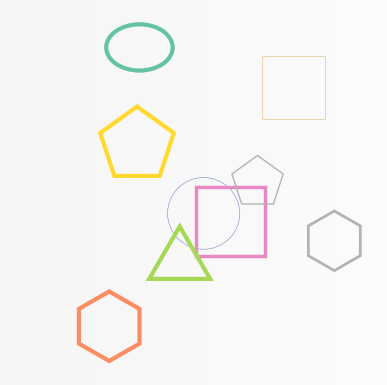[{"shape": "oval", "thickness": 3, "radius": 0.43, "center": [0.36, 0.877]}, {"shape": "hexagon", "thickness": 3, "radius": 0.45, "center": [0.282, 0.153]}, {"shape": "circle", "thickness": 0.5, "radius": 0.47, "center": [0.526, 0.446]}, {"shape": "square", "thickness": 2.5, "radius": 0.45, "center": [0.595, 0.424]}, {"shape": "triangle", "thickness": 3, "radius": 0.45, "center": [0.464, 0.321]}, {"shape": "pentagon", "thickness": 3, "radius": 0.5, "center": [0.354, 0.624]}, {"shape": "square", "thickness": 0.5, "radius": 0.41, "center": [0.757, 0.773]}, {"shape": "hexagon", "thickness": 2, "radius": 0.39, "center": [0.863, 0.375]}, {"shape": "pentagon", "thickness": 1, "radius": 0.35, "center": [0.665, 0.527]}]